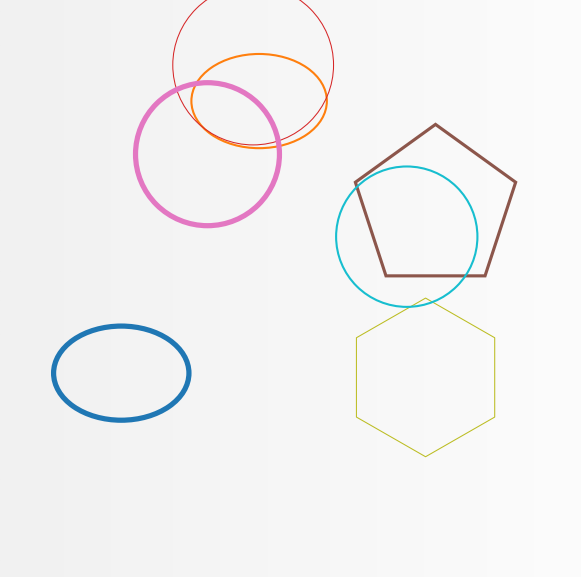[{"shape": "oval", "thickness": 2.5, "radius": 0.58, "center": [0.209, 0.353]}, {"shape": "oval", "thickness": 1, "radius": 0.58, "center": [0.446, 0.824]}, {"shape": "circle", "thickness": 0.5, "radius": 0.69, "center": [0.436, 0.886]}, {"shape": "pentagon", "thickness": 1.5, "radius": 0.72, "center": [0.749, 0.639]}, {"shape": "circle", "thickness": 2.5, "radius": 0.62, "center": [0.357, 0.732]}, {"shape": "hexagon", "thickness": 0.5, "radius": 0.69, "center": [0.732, 0.346]}, {"shape": "circle", "thickness": 1, "radius": 0.61, "center": [0.7, 0.589]}]